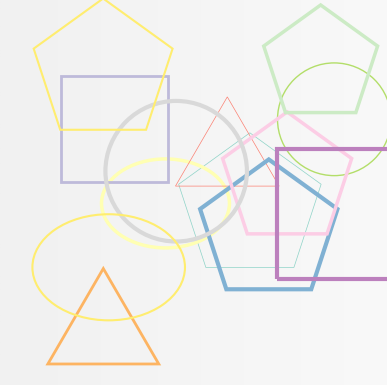[{"shape": "pentagon", "thickness": 0.5, "radius": 0.97, "center": [0.645, 0.462]}, {"shape": "oval", "thickness": 2.5, "radius": 0.83, "center": [0.427, 0.472]}, {"shape": "square", "thickness": 2, "radius": 0.69, "center": [0.295, 0.665]}, {"shape": "triangle", "thickness": 0.5, "radius": 0.77, "center": [0.587, 0.594]}, {"shape": "pentagon", "thickness": 3, "radius": 0.93, "center": [0.694, 0.399]}, {"shape": "triangle", "thickness": 2, "radius": 0.83, "center": [0.267, 0.137]}, {"shape": "circle", "thickness": 1, "radius": 0.73, "center": [0.863, 0.69]}, {"shape": "pentagon", "thickness": 2.5, "radius": 0.88, "center": [0.741, 0.534]}, {"shape": "circle", "thickness": 3, "radius": 0.91, "center": [0.455, 0.555]}, {"shape": "square", "thickness": 3, "radius": 0.84, "center": [0.883, 0.445]}, {"shape": "pentagon", "thickness": 2.5, "radius": 0.77, "center": [0.828, 0.833]}, {"shape": "pentagon", "thickness": 1.5, "radius": 0.94, "center": [0.266, 0.815]}, {"shape": "oval", "thickness": 1.5, "radius": 0.98, "center": [0.28, 0.306]}]